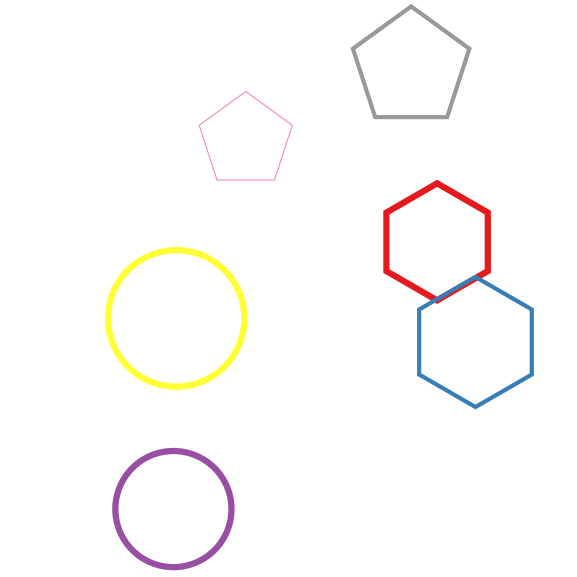[{"shape": "hexagon", "thickness": 3, "radius": 0.51, "center": [0.757, 0.58]}, {"shape": "hexagon", "thickness": 2, "radius": 0.56, "center": [0.823, 0.407]}, {"shape": "circle", "thickness": 3, "radius": 0.5, "center": [0.3, 0.118]}, {"shape": "circle", "thickness": 3, "radius": 0.59, "center": [0.305, 0.448]}, {"shape": "pentagon", "thickness": 0.5, "radius": 0.42, "center": [0.426, 0.756]}, {"shape": "pentagon", "thickness": 2, "radius": 0.53, "center": [0.712, 0.882]}]